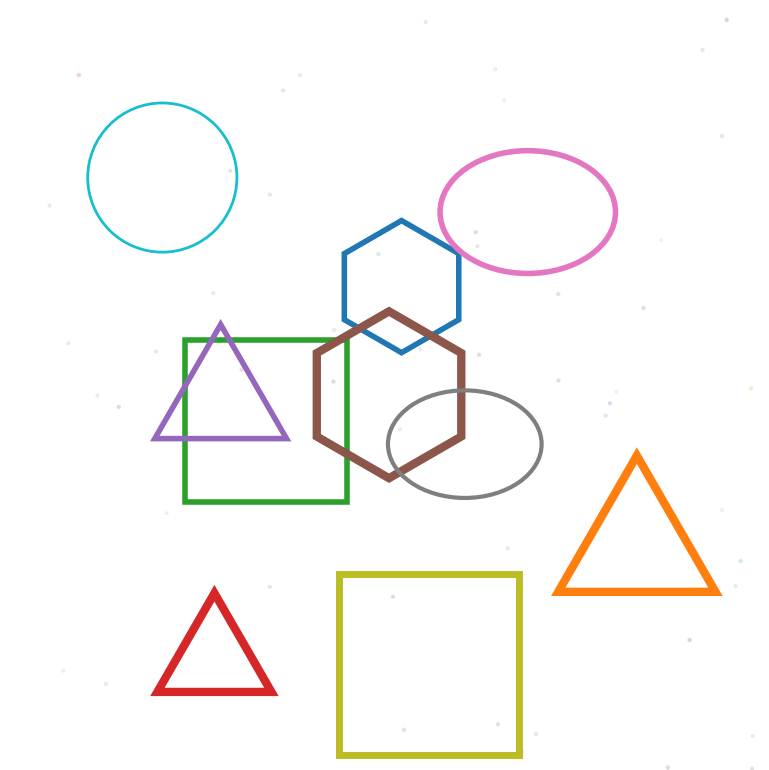[{"shape": "hexagon", "thickness": 2, "radius": 0.43, "center": [0.521, 0.628]}, {"shape": "triangle", "thickness": 3, "radius": 0.59, "center": [0.827, 0.29]}, {"shape": "square", "thickness": 2, "radius": 0.53, "center": [0.346, 0.453]}, {"shape": "triangle", "thickness": 3, "radius": 0.43, "center": [0.278, 0.144]}, {"shape": "triangle", "thickness": 2, "radius": 0.49, "center": [0.287, 0.48]}, {"shape": "hexagon", "thickness": 3, "radius": 0.54, "center": [0.505, 0.487]}, {"shape": "oval", "thickness": 2, "radius": 0.57, "center": [0.685, 0.725]}, {"shape": "oval", "thickness": 1.5, "radius": 0.5, "center": [0.604, 0.423]}, {"shape": "square", "thickness": 2.5, "radius": 0.59, "center": [0.557, 0.137]}, {"shape": "circle", "thickness": 1, "radius": 0.48, "center": [0.211, 0.769]}]